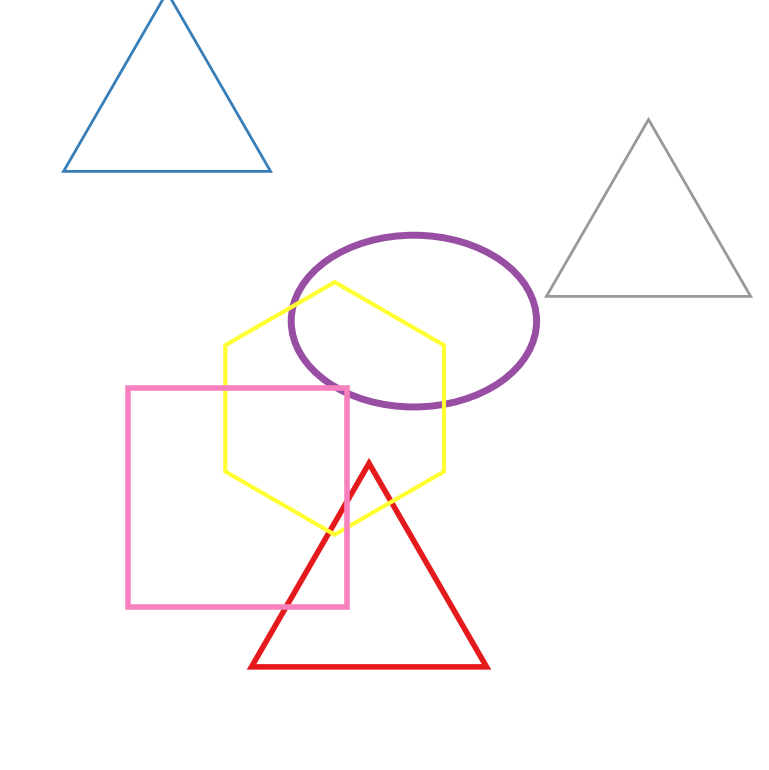[{"shape": "triangle", "thickness": 2, "radius": 0.88, "center": [0.479, 0.222]}, {"shape": "triangle", "thickness": 1, "radius": 0.78, "center": [0.217, 0.855]}, {"shape": "oval", "thickness": 2.5, "radius": 0.8, "center": [0.538, 0.583]}, {"shape": "hexagon", "thickness": 1.5, "radius": 0.82, "center": [0.435, 0.47]}, {"shape": "square", "thickness": 2, "radius": 0.71, "center": [0.308, 0.354]}, {"shape": "triangle", "thickness": 1, "radius": 0.77, "center": [0.842, 0.692]}]